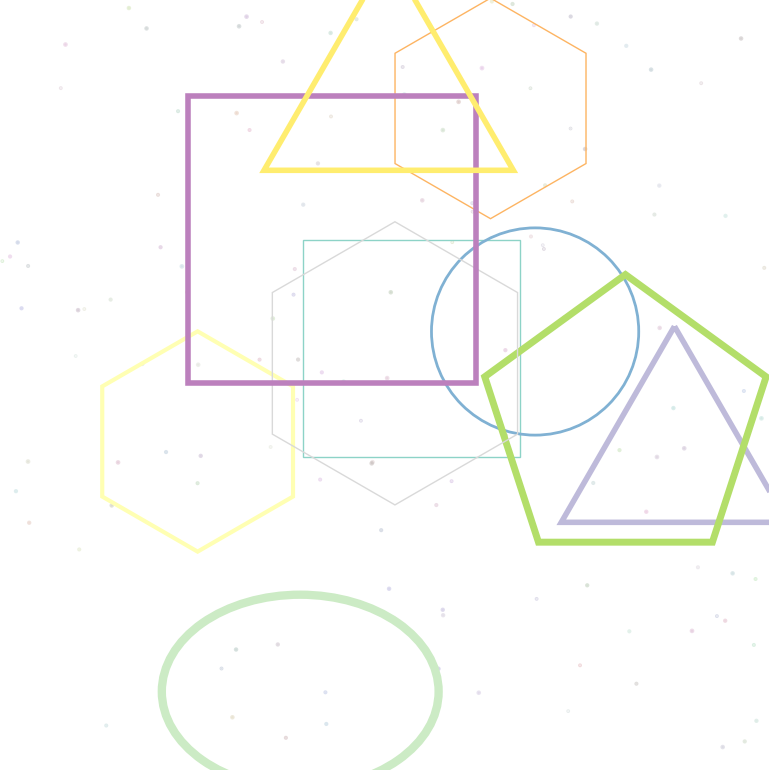[{"shape": "square", "thickness": 0.5, "radius": 0.7, "center": [0.535, 0.548]}, {"shape": "hexagon", "thickness": 1.5, "radius": 0.72, "center": [0.257, 0.427]}, {"shape": "triangle", "thickness": 2, "radius": 0.85, "center": [0.876, 0.407]}, {"shape": "circle", "thickness": 1, "radius": 0.67, "center": [0.695, 0.569]}, {"shape": "hexagon", "thickness": 0.5, "radius": 0.72, "center": [0.637, 0.859]}, {"shape": "pentagon", "thickness": 2.5, "radius": 0.96, "center": [0.812, 0.451]}, {"shape": "hexagon", "thickness": 0.5, "radius": 0.92, "center": [0.513, 0.528]}, {"shape": "square", "thickness": 2, "radius": 0.93, "center": [0.431, 0.689]}, {"shape": "oval", "thickness": 3, "radius": 0.9, "center": [0.39, 0.102]}, {"shape": "triangle", "thickness": 2, "radius": 0.93, "center": [0.505, 0.872]}]